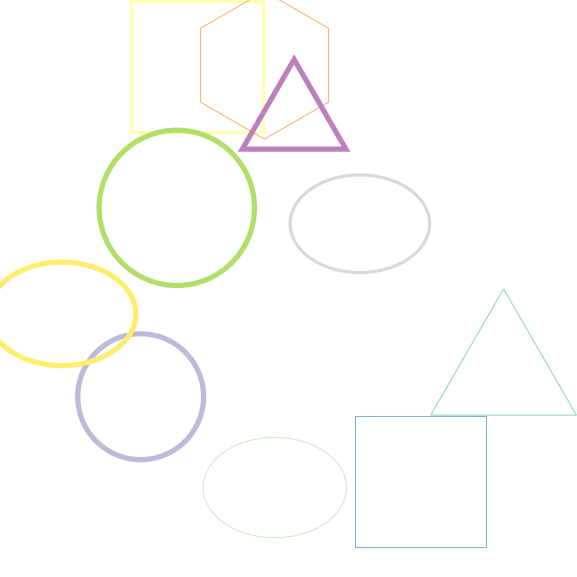[{"shape": "triangle", "thickness": 0.5, "radius": 0.73, "center": [0.872, 0.353]}, {"shape": "square", "thickness": 1.5, "radius": 0.57, "center": [0.341, 0.883]}, {"shape": "circle", "thickness": 2.5, "radius": 0.55, "center": [0.244, 0.312]}, {"shape": "square", "thickness": 0.5, "radius": 0.56, "center": [0.728, 0.165]}, {"shape": "hexagon", "thickness": 0.5, "radius": 0.64, "center": [0.458, 0.886]}, {"shape": "circle", "thickness": 2.5, "radius": 0.67, "center": [0.306, 0.639]}, {"shape": "oval", "thickness": 1.5, "radius": 0.6, "center": [0.623, 0.612]}, {"shape": "triangle", "thickness": 2.5, "radius": 0.52, "center": [0.509, 0.793]}, {"shape": "oval", "thickness": 0.5, "radius": 0.62, "center": [0.476, 0.155]}, {"shape": "oval", "thickness": 2.5, "radius": 0.64, "center": [0.107, 0.456]}]